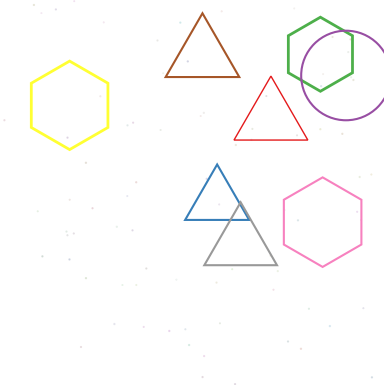[{"shape": "triangle", "thickness": 1, "radius": 0.55, "center": [0.704, 0.692]}, {"shape": "triangle", "thickness": 1.5, "radius": 0.48, "center": [0.564, 0.477]}, {"shape": "hexagon", "thickness": 2, "radius": 0.48, "center": [0.832, 0.859]}, {"shape": "circle", "thickness": 1.5, "radius": 0.58, "center": [0.899, 0.804]}, {"shape": "hexagon", "thickness": 2, "radius": 0.57, "center": [0.181, 0.726]}, {"shape": "triangle", "thickness": 1.5, "radius": 0.55, "center": [0.526, 0.855]}, {"shape": "hexagon", "thickness": 1.5, "radius": 0.58, "center": [0.838, 0.423]}, {"shape": "triangle", "thickness": 1.5, "radius": 0.54, "center": [0.625, 0.366]}]